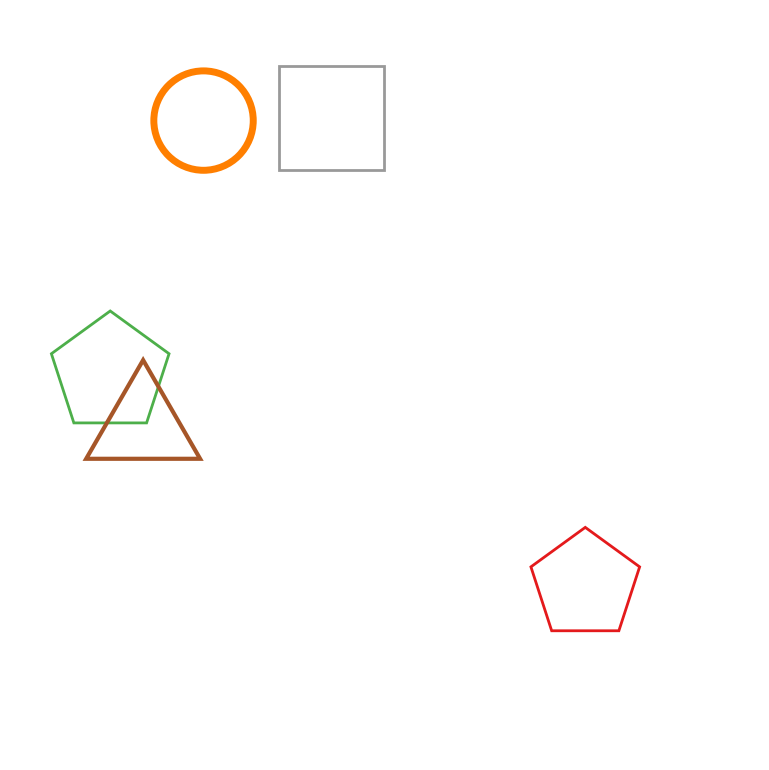[{"shape": "pentagon", "thickness": 1, "radius": 0.37, "center": [0.76, 0.241]}, {"shape": "pentagon", "thickness": 1, "radius": 0.4, "center": [0.143, 0.516]}, {"shape": "circle", "thickness": 2.5, "radius": 0.32, "center": [0.264, 0.843]}, {"shape": "triangle", "thickness": 1.5, "radius": 0.43, "center": [0.186, 0.447]}, {"shape": "square", "thickness": 1, "radius": 0.34, "center": [0.431, 0.846]}]